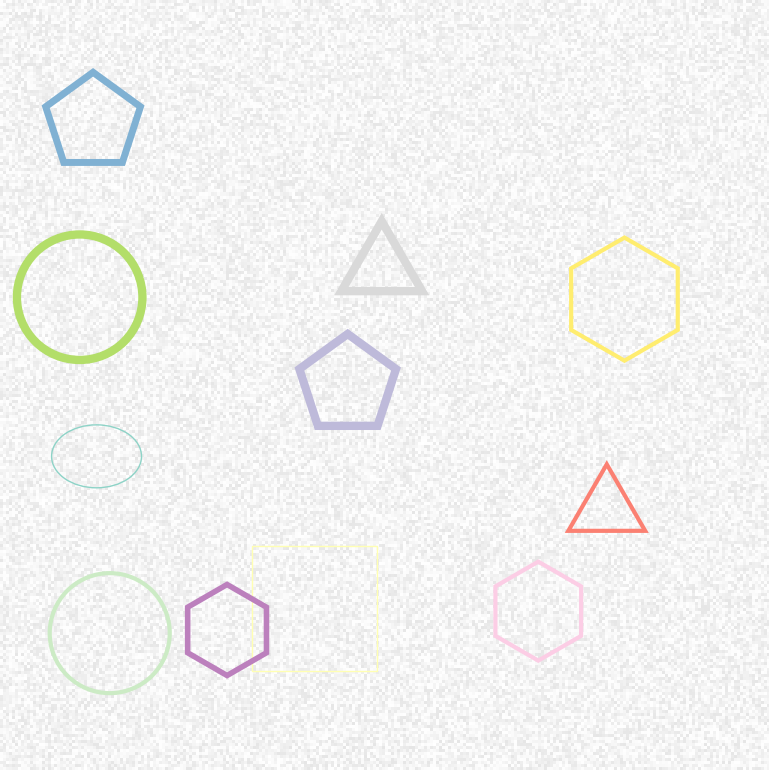[{"shape": "oval", "thickness": 0.5, "radius": 0.29, "center": [0.125, 0.407]}, {"shape": "square", "thickness": 0.5, "radius": 0.41, "center": [0.409, 0.21]}, {"shape": "pentagon", "thickness": 3, "radius": 0.33, "center": [0.452, 0.5]}, {"shape": "triangle", "thickness": 1.5, "radius": 0.29, "center": [0.788, 0.339]}, {"shape": "pentagon", "thickness": 2.5, "radius": 0.32, "center": [0.121, 0.841]}, {"shape": "circle", "thickness": 3, "radius": 0.41, "center": [0.103, 0.614]}, {"shape": "hexagon", "thickness": 1.5, "radius": 0.32, "center": [0.699, 0.206]}, {"shape": "triangle", "thickness": 3, "radius": 0.3, "center": [0.496, 0.652]}, {"shape": "hexagon", "thickness": 2, "radius": 0.3, "center": [0.295, 0.182]}, {"shape": "circle", "thickness": 1.5, "radius": 0.39, "center": [0.142, 0.178]}, {"shape": "hexagon", "thickness": 1.5, "radius": 0.4, "center": [0.811, 0.612]}]